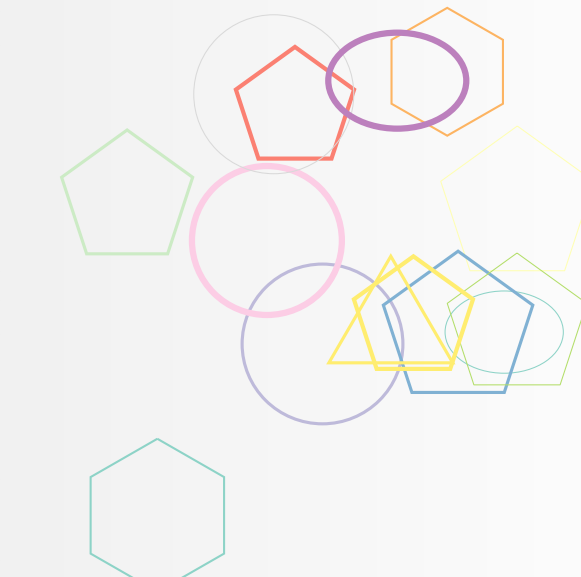[{"shape": "hexagon", "thickness": 1, "radius": 0.66, "center": [0.271, 0.107]}, {"shape": "oval", "thickness": 0.5, "radius": 0.51, "center": [0.867, 0.424]}, {"shape": "pentagon", "thickness": 0.5, "radius": 0.69, "center": [0.89, 0.642]}, {"shape": "circle", "thickness": 1.5, "radius": 0.69, "center": [0.555, 0.404]}, {"shape": "pentagon", "thickness": 2, "radius": 0.53, "center": [0.507, 0.811]}, {"shape": "pentagon", "thickness": 1.5, "radius": 0.68, "center": [0.788, 0.429]}, {"shape": "hexagon", "thickness": 1, "radius": 0.55, "center": [0.769, 0.875]}, {"shape": "pentagon", "thickness": 0.5, "radius": 0.63, "center": [0.889, 0.435]}, {"shape": "circle", "thickness": 3, "radius": 0.64, "center": [0.459, 0.583]}, {"shape": "circle", "thickness": 0.5, "radius": 0.69, "center": [0.471, 0.836]}, {"shape": "oval", "thickness": 3, "radius": 0.59, "center": [0.684, 0.859]}, {"shape": "pentagon", "thickness": 1.5, "radius": 0.59, "center": [0.219, 0.655]}, {"shape": "pentagon", "thickness": 2, "radius": 0.54, "center": [0.711, 0.448]}, {"shape": "triangle", "thickness": 1.5, "radius": 0.62, "center": [0.672, 0.432]}]